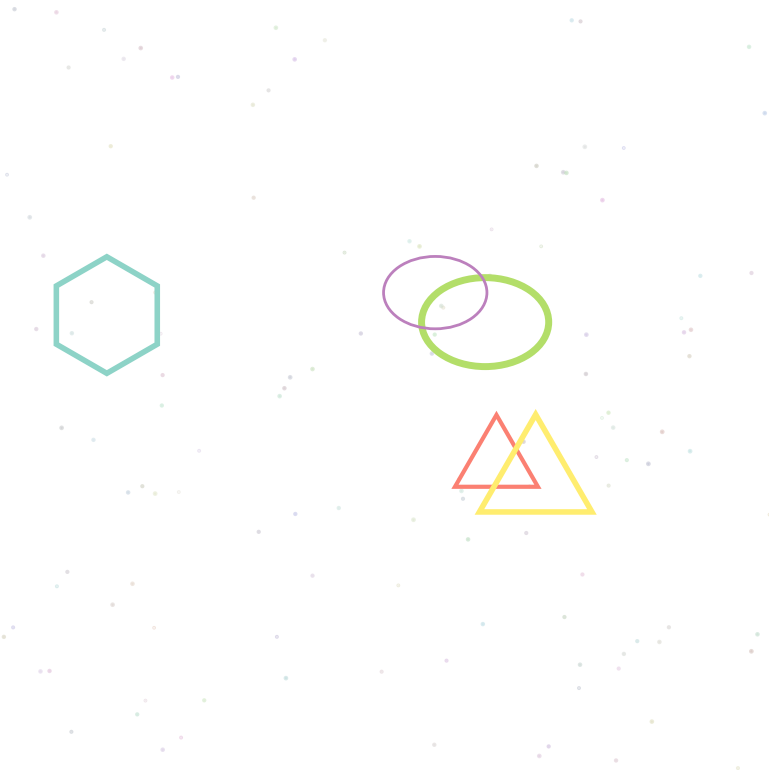[{"shape": "hexagon", "thickness": 2, "radius": 0.38, "center": [0.139, 0.591]}, {"shape": "triangle", "thickness": 1.5, "radius": 0.31, "center": [0.645, 0.399]}, {"shape": "oval", "thickness": 2.5, "radius": 0.41, "center": [0.63, 0.582]}, {"shape": "oval", "thickness": 1, "radius": 0.34, "center": [0.565, 0.62]}, {"shape": "triangle", "thickness": 2, "radius": 0.42, "center": [0.696, 0.377]}]